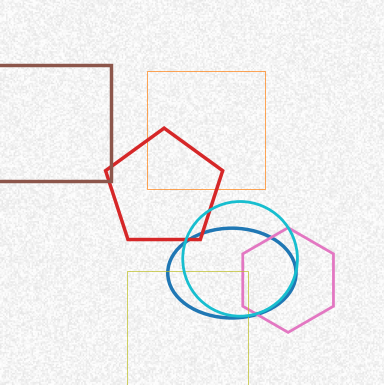[{"shape": "oval", "thickness": 2.5, "radius": 0.83, "center": [0.602, 0.291]}, {"shape": "square", "thickness": 0.5, "radius": 0.76, "center": [0.535, 0.662]}, {"shape": "pentagon", "thickness": 2.5, "radius": 0.8, "center": [0.426, 0.507]}, {"shape": "square", "thickness": 2.5, "radius": 0.76, "center": [0.138, 0.681]}, {"shape": "hexagon", "thickness": 2, "radius": 0.68, "center": [0.748, 0.273]}, {"shape": "square", "thickness": 0.5, "radius": 0.78, "center": [0.487, 0.139]}, {"shape": "circle", "thickness": 2, "radius": 0.74, "center": [0.624, 0.328]}]